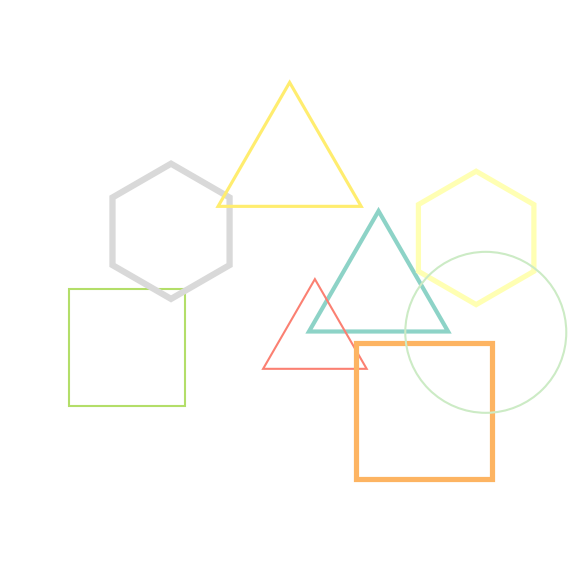[{"shape": "triangle", "thickness": 2, "radius": 0.7, "center": [0.655, 0.495]}, {"shape": "hexagon", "thickness": 2.5, "radius": 0.58, "center": [0.825, 0.587]}, {"shape": "triangle", "thickness": 1, "radius": 0.52, "center": [0.545, 0.412]}, {"shape": "square", "thickness": 2.5, "radius": 0.59, "center": [0.734, 0.287]}, {"shape": "square", "thickness": 1, "radius": 0.5, "center": [0.22, 0.398]}, {"shape": "hexagon", "thickness": 3, "radius": 0.59, "center": [0.296, 0.599]}, {"shape": "circle", "thickness": 1, "radius": 0.7, "center": [0.841, 0.424]}, {"shape": "triangle", "thickness": 1.5, "radius": 0.72, "center": [0.502, 0.713]}]